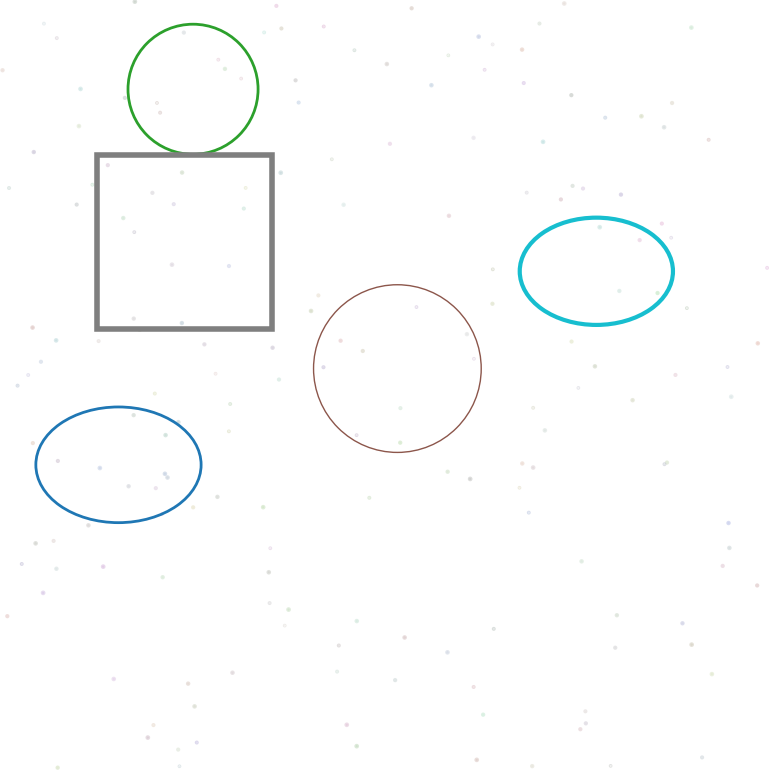[{"shape": "oval", "thickness": 1, "radius": 0.54, "center": [0.154, 0.396]}, {"shape": "circle", "thickness": 1, "radius": 0.42, "center": [0.251, 0.884]}, {"shape": "circle", "thickness": 0.5, "radius": 0.54, "center": [0.516, 0.521]}, {"shape": "square", "thickness": 2, "radius": 0.57, "center": [0.24, 0.686]}, {"shape": "oval", "thickness": 1.5, "radius": 0.5, "center": [0.774, 0.648]}]